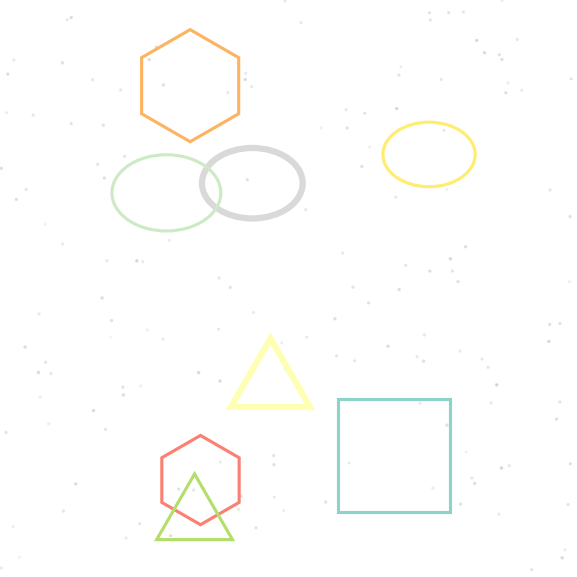[{"shape": "square", "thickness": 1.5, "radius": 0.49, "center": [0.682, 0.21]}, {"shape": "triangle", "thickness": 3, "radius": 0.4, "center": [0.468, 0.334]}, {"shape": "hexagon", "thickness": 1.5, "radius": 0.39, "center": [0.347, 0.168]}, {"shape": "hexagon", "thickness": 1.5, "radius": 0.49, "center": [0.329, 0.851]}, {"shape": "triangle", "thickness": 1.5, "radius": 0.38, "center": [0.337, 0.103]}, {"shape": "oval", "thickness": 3, "radius": 0.44, "center": [0.437, 0.682]}, {"shape": "oval", "thickness": 1.5, "radius": 0.47, "center": [0.288, 0.665]}, {"shape": "oval", "thickness": 1.5, "radius": 0.4, "center": [0.743, 0.732]}]